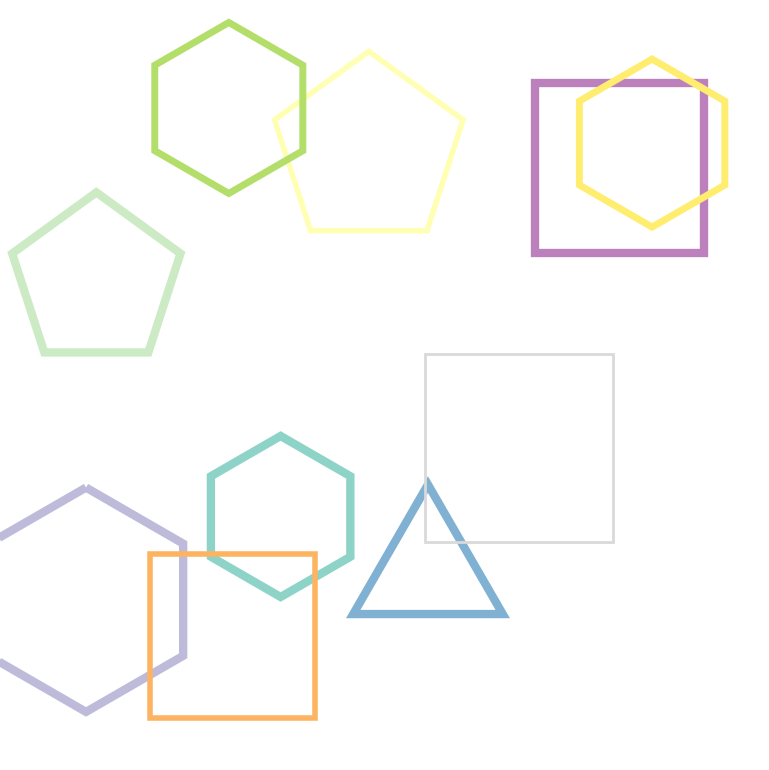[{"shape": "hexagon", "thickness": 3, "radius": 0.52, "center": [0.364, 0.329]}, {"shape": "pentagon", "thickness": 2, "radius": 0.64, "center": [0.479, 0.805]}, {"shape": "hexagon", "thickness": 3, "radius": 0.73, "center": [0.112, 0.221]}, {"shape": "triangle", "thickness": 3, "radius": 0.56, "center": [0.556, 0.259]}, {"shape": "square", "thickness": 2, "radius": 0.53, "center": [0.302, 0.174]}, {"shape": "hexagon", "thickness": 2.5, "radius": 0.56, "center": [0.297, 0.86]}, {"shape": "square", "thickness": 1, "radius": 0.61, "center": [0.674, 0.419]}, {"shape": "square", "thickness": 3, "radius": 0.55, "center": [0.805, 0.782]}, {"shape": "pentagon", "thickness": 3, "radius": 0.57, "center": [0.125, 0.635]}, {"shape": "hexagon", "thickness": 2.5, "radius": 0.55, "center": [0.847, 0.814]}]